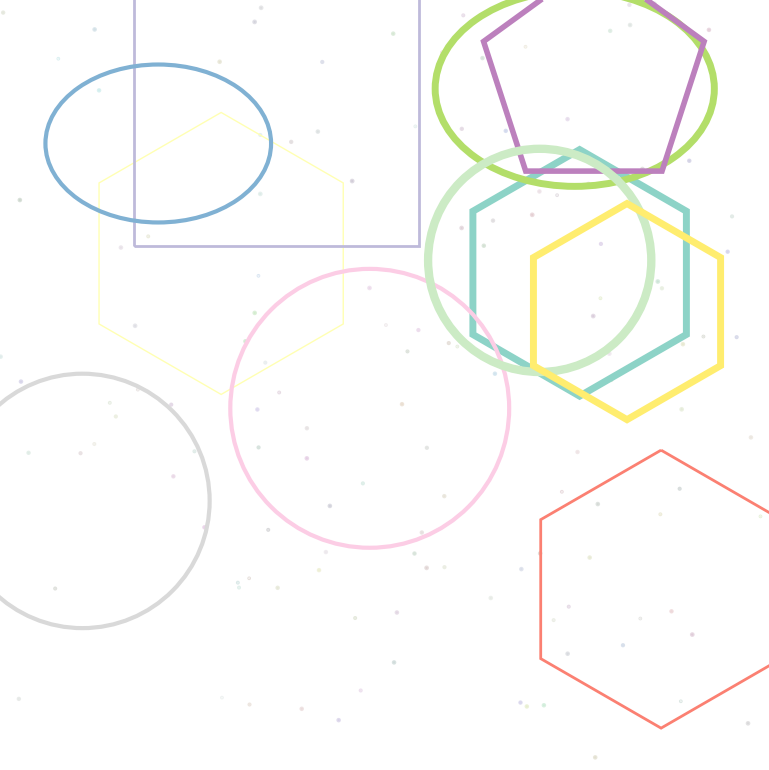[{"shape": "hexagon", "thickness": 2.5, "radius": 0.8, "center": [0.753, 0.646]}, {"shape": "hexagon", "thickness": 0.5, "radius": 0.92, "center": [0.287, 0.671]}, {"shape": "square", "thickness": 1, "radius": 0.93, "center": [0.359, 0.865]}, {"shape": "hexagon", "thickness": 1, "radius": 0.9, "center": [0.859, 0.235]}, {"shape": "oval", "thickness": 1.5, "radius": 0.73, "center": [0.206, 0.814]}, {"shape": "oval", "thickness": 2.5, "radius": 0.91, "center": [0.746, 0.885]}, {"shape": "circle", "thickness": 1.5, "radius": 0.91, "center": [0.48, 0.47]}, {"shape": "circle", "thickness": 1.5, "radius": 0.83, "center": [0.107, 0.349]}, {"shape": "pentagon", "thickness": 2, "radius": 0.75, "center": [0.771, 0.9]}, {"shape": "circle", "thickness": 3, "radius": 0.72, "center": [0.701, 0.662]}, {"shape": "hexagon", "thickness": 2.5, "radius": 0.7, "center": [0.814, 0.595]}]